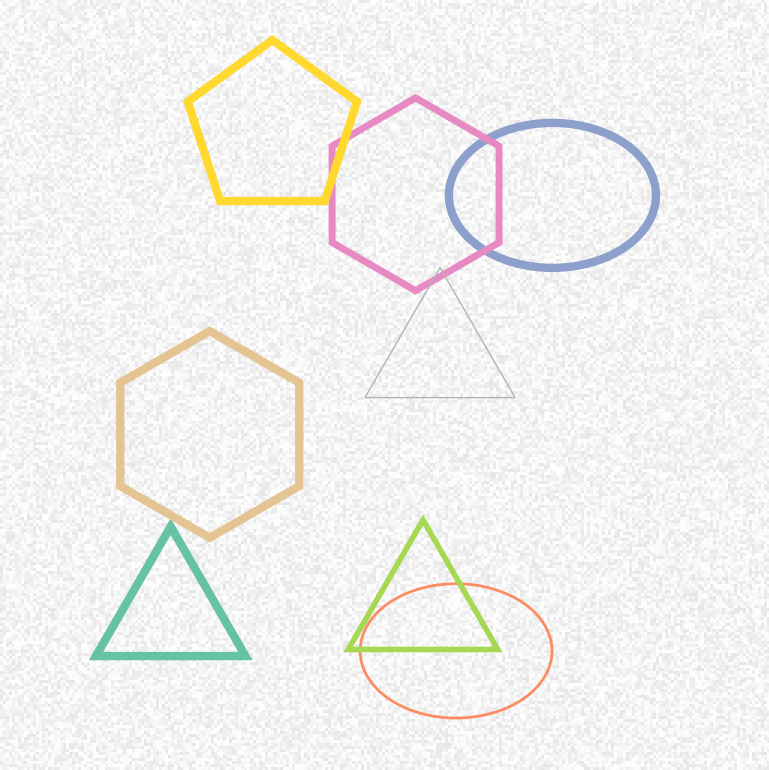[{"shape": "triangle", "thickness": 3, "radius": 0.56, "center": [0.222, 0.204]}, {"shape": "oval", "thickness": 1, "radius": 0.62, "center": [0.592, 0.155]}, {"shape": "oval", "thickness": 3, "radius": 0.67, "center": [0.717, 0.746]}, {"shape": "hexagon", "thickness": 2.5, "radius": 0.63, "center": [0.54, 0.748]}, {"shape": "triangle", "thickness": 2, "radius": 0.56, "center": [0.549, 0.213]}, {"shape": "pentagon", "thickness": 3, "radius": 0.58, "center": [0.354, 0.832]}, {"shape": "hexagon", "thickness": 3, "radius": 0.67, "center": [0.272, 0.436]}, {"shape": "triangle", "thickness": 0.5, "radius": 0.56, "center": [0.571, 0.54]}]